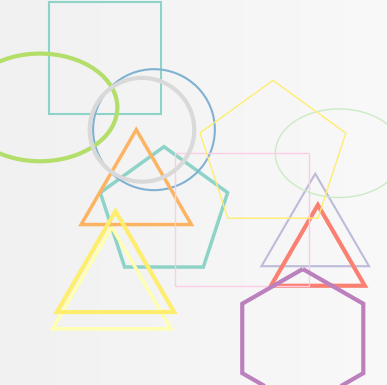[{"shape": "square", "thickness": 1.5, "radius": 0.72, "center": [0.271, 0.85]}, {"shape": "pentagon", "thickness": 2.5, "radius": 0.86, "center": [0.423, 0.446]}, {"shape": "triangle", "thickness": 2.5, "radius": 0.88, "center": [0.289, 0.234]}, {"shape": "triangle", "thickness": 1.5, "radius": 0.8, "center": [0.814, 0.389]}, {"shape": "triangle", "thickness": 3, "radius": 0.7, "center": [0.82, 0.328]}, {"shape": "circle", "thickness": 1.5, "radius": 0.79, "center": [0.397, 0.663]}, {"shape": "triangle", "thickness": 2.5, "radius": 0.82, "center": [0.352, 0.499]}, {"shape": "oval", "thickness": 3, "radius": 1.0, "center": [0.103, 0.721]}, {"shape": "square", "thickness": 1, "radius": 0.86, "center": [0.626, 0.43]}, {"shape": "circle", "thickness": 3, "radius": 0.67, "center": [0.366, 0.663]}, {"shape": "hexagon", "thickness": 3, "radius": 0.9, "center": [0.781, 0.121]}, {"shape": "oval", "thickness": 1, "radius": 0.82, "center": [0.875, 0.602]}, {"shape": "pentagon", "thickness": 1, "radius": 0.99, "center": [0.704, 0.593]}, {"shape": "triangle", "thickness": 3, "radius": 0.87, "center": [0.298, 0.277]}]